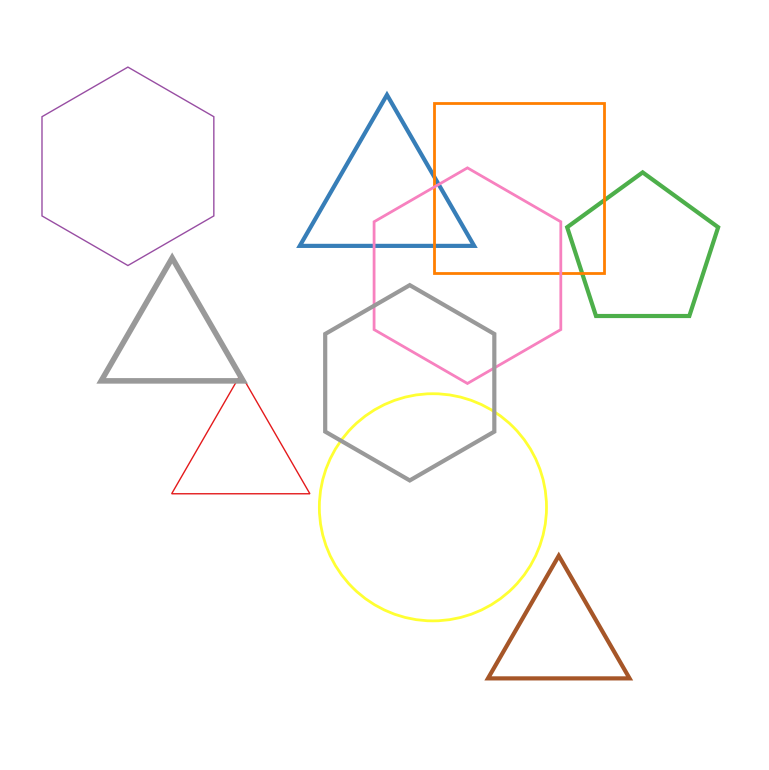[{"shape": "triangle", "thickness": 0.5, "radius": 0.52, "center": [0.313, 0.411]}, {"shape": "triangle", "thickness": 1.5, "radius": 0.65, "center": [0.503, 0.746]}, {"shape": "pentagon", "thickness": 1.5, "radius": 0.52, "center": [0.835, 0.673]}, {"shape": "hexagon", "thickness": 0.5, "radius": 0.64, "center": [0.166, 0.784]}, {"shape": "square", "thickness": 1, "radius": 0.55, "center": [0.674, 0.756]}, {"shape": "circle", "thickness": 1, "radius": 0.74, "center": [0.562, 0.341]}, {"shape": "triangle", "thickness": 1.5, "radius": 0.53, "center": [0.726, 0.172]}, {"shape": "hexagon", "thickness": 1, "radius": 0.7, "center": [0.607, 0.642]}, {"shape": "hexagon", "thickness": 1.5, "radius": 0.63, "center": [0.532, 0.503]}, {"shape": "triangle", "thickness": 2, "radius": 0.53, "center": [0.224, 0.559]}]